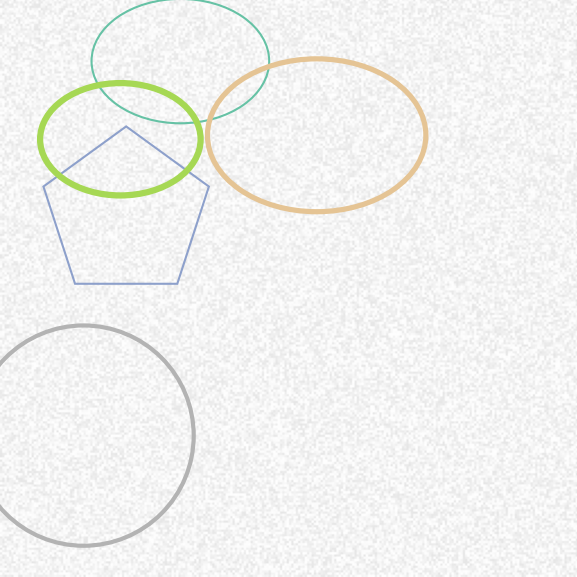[{"shape": "oval", "thickness": 1, "radius": 0.77, "center": [0.312, 0.893]}, {"shape": "pentagon", "thickness": 1, "radius": 0.75, "center": [0.218, 0.63]}, {"shape": "oval", "thickness": 3, "radius": 0.69, "center": [0.208, 0.758]}, {"shape": "oval", "thickness": 2.5, "radius": 0.95, "center": [0.548, 0.765]}, {"shape": "circle", "thickness": 2, "radius": 0.95, "center": [0.145, 0.245]}]